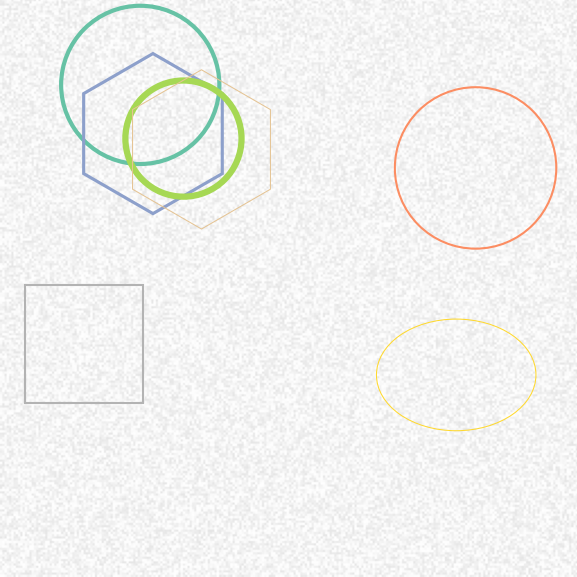[{"shape": "circle", "thickness": 2, "radius": 0.69, "center": [0.243, 0.852]}, {"shape": "circle", "thickness": 1, "radius": 0.7, "center": [0.824, 0.708]}, {"shape": "hexagon", "thickness": 1.5, "radius": 0.69, "center": [0.265, 0.768]}, {"shape": "circle", "thickness": 3, "radius": 0.5, "center": [0.318, 0.759]}, {"shape": "oval", "thickness": 0.5, "radius": 0.69, "center": [0.79, 0.35]}, {"shape": "hexagon", "thickness": 0.5, "radius": 0.69, "center": [0.349, 0.74]}, {"shape": "square", "thickness": 1, "radius": 0.51, "center": [0.145, 0.404]}]